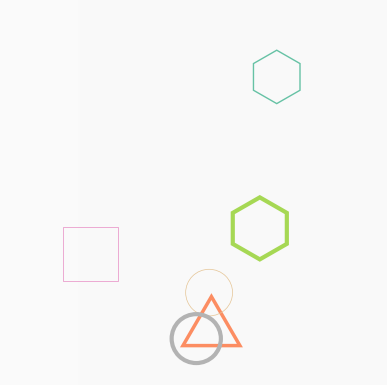[{"shape": "hexagon", "thickness": 1, "radius": 0.35, "center": [0.714, 0.8]}, {"shape": "triangle", "thickness": 2.5, "radius": 0.42, "center": [0.546, 0.145]}, {"shape": "square", "thickness": 0.5, "radius": 0.35, "center": [0.234, 0.341]}, {"shape": "hexagon", "thickness": 3, "radius": 0.4, "center": [0.67, 0.407]}, {"shape": "circle", "thickness": 0.5, "radius": 0.3, "center": [0.54, 0.24]}, {"shape": "circle", "thickness": 3, "radius": 0.32, "center": [0.506, 0.121]}]